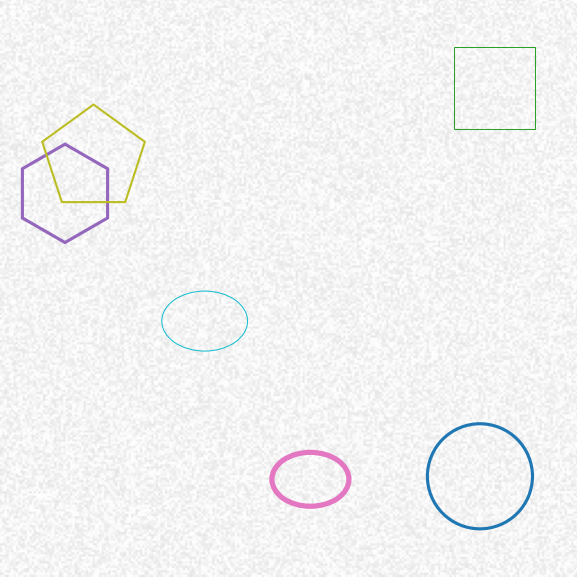[{"shape": "circle", "thickness": 1.5, "radius": 0.45, "center": [0.831, 0.174]}, {"shape": "square", "thickness": 0.5, "radius": 0.35, "center": [0.856, 0.847]}, {"shape": "hexagon", "thickness": 1.5, "radius": 0.43, "center": [0.113, 0.664]}, {"shape": "oval", "thickness": 2.5, "radius": 0.33, "center": [0.538, 0.169]}, {"shape": "pentagon", "thickness": 1, "radius": 0.47, "center": [0.162, 0.725]}, {"shape": "oval", "thickness": 0.5, "radius": 0.37, "center": [0.354, 0.443]}]